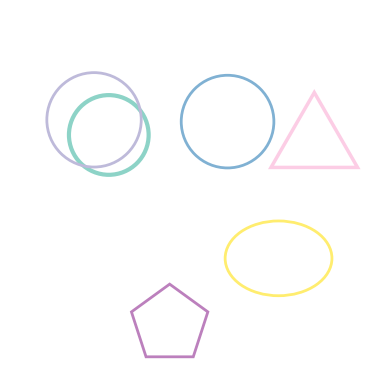[{"shape": "circle", "thickness": 3, "radius": 0.52, "center": [0.283, 0.649]}, {"shape": "circle", "thickness": 2, "radius": 0.61, "center": [0.244, 0.689]}, {"shape": "circle", "thickness": 2, "radius": 0.6, "center": [0.591, 0.684]}, {"shape": "triangle", "thickness": 2.5, "radius": 0.65, "center": [0.816, 0.63]}, {"shape": "pentagon", "thickness": 2, "radius": 0.52, "center": [0.441, 0.158]}, {"shape": "oval", "thickness": 2, "radius": 0.69, "center": [0.723, 0.329]}]